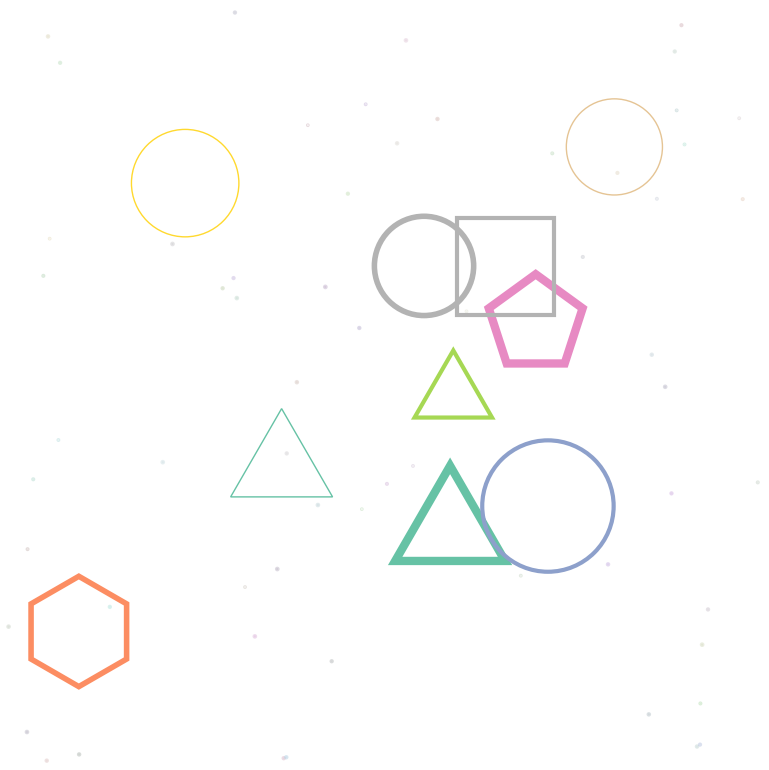[{"shape": "triangle", "thickness": 0.5, "radius": 0.38, "center": [0.366, 0.393]}, {"shape": "triangle", "thickness": 3, "radius": 0.41, "center": [0.585, 0.313]}, {"shape": "hexagon", "thickness": 2, "radius": 0.36, "center": [0.102, 0.18]}, {"shape": "circle", "thickness": 1.5, "radius": 0.43, "center": [0.712, 0.343]}, {"shape": "pentagon", "thickness": 3, "radius": 0.32, "center": [0.696, 0.58]}, {"shape": "triangle", "thickness": 1.5, "radius": 0.29, "center": [0.589, 0.487]}, {"shape": "circle", "thickness": 0.5, "radius": 0.35, "center": [0.24, 0.762]}, {"shape": "circle", "thickness": 0.5, "radius": 0.31, "center": [0.798, 0.809]}, {"shape": "square", "thickness": 1.5, "radius": 0.32, "center": [0.656, 0.654]}, {"shape": "circle", "thickness": 2, "radius": 0.32, "center": [0.551, 0.655]}]